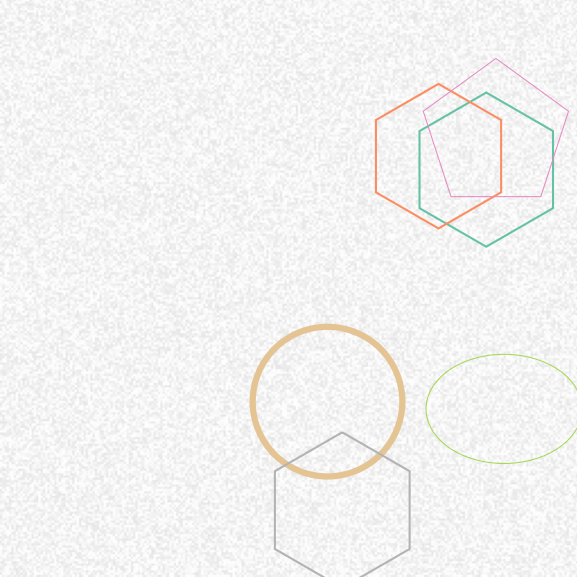[{"shape": "hexagon", "thickness": 1, "radius": 0.67, "center": [0.842, 0.705]}, {"shape": "hexagon", "thickness": 1, "radius": 0.63, "center": [0.759, 0.729]}, {"shape": "pentagon", "thickness": 0.5, "radius": 0.66, "center": [0.859, 0.766]}, {"shape": "oval", "thickness": 0.5, "radius": 0.68, "center": [0.873, 0.291]}, {"shape": "circle", "thickness": 3, "radius": 0.65, "center": [0.567, 0.304]}, {"shape": "hexagon", "thickness": 1, "radius": 0.67, "center": [0.593, 0.116]}]